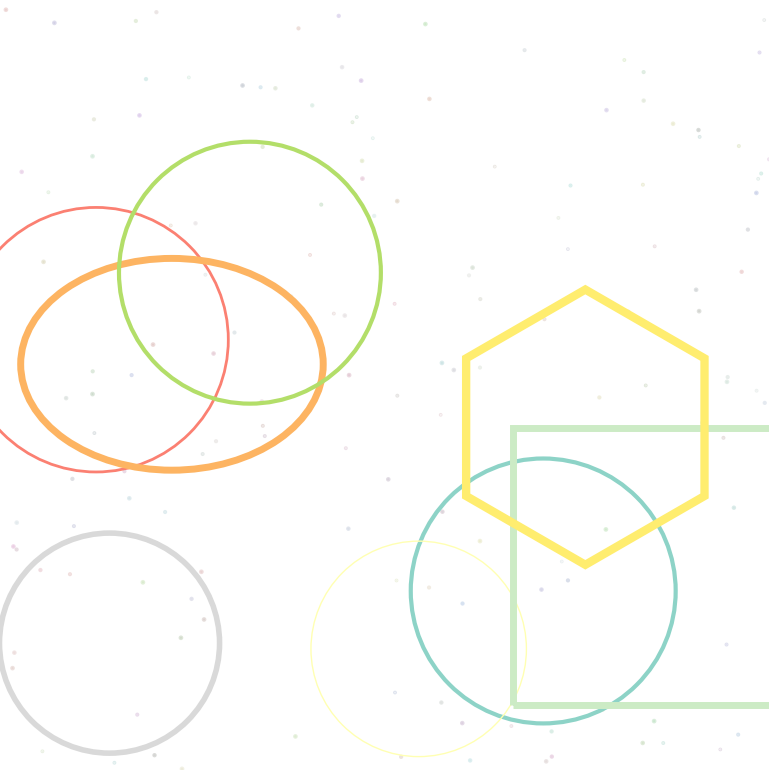[{"shape": "circle", "thickness": 1.5, "radius": 0.86, "center": [0.705, 0.233]}, {"shape": "circle", "thickness": 0.5, "radius": 0.7, "center": [0.544, 0.157]}, {"shape": "circle", "thickness": 1, "radius": 0.86, "center": [0.125, 0.559]}, {"shape": "oval", "thickness": 2.5, "radius": 0.98, "center": [0.223, 0.527]}, {"shape": "circle", "thickness": 1.5, "radius": 0.85, "center": [0.325, 0.646]}, {"shape": "circle", "thickness": 2, "radius": 0.71, "center": [0.142, 0.165]}, {"shape": "square", "thickness": 2.5, "radius": 0.9, "center": [0.845, 0.264]}, {"shape": "hexagon", "thickness": 3, "radius": 0.89, "center": [0.76, 0.445]}]